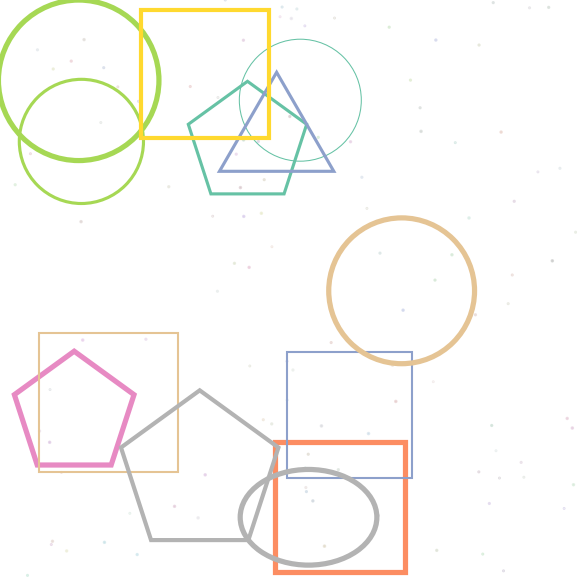[{"shape": "pentagon", "thickness": 1.5, "radius": 0.54, "center": [0.429, 0.751]}, {"shape": "circle", "thickness": 0.5, "radius": 0.53, "center": [0.52, 0.826]}, {"shape": "square", "thickness": 2.5, "radius": 0.56, "center": [0.589, 0.122]}, {"shape": "square", "thickness": 1, "radius": 0.54, "center": [0.605, 0.281]}, {"shape": "triangle", "thickness": 1.5, "radius": 0.57, "center": [0.479, 0.76]}, {"shape": "pentagon", "thickness": 2.5, "radius": 0.54, "center": [0.128, 0.282]}, {"shape": "circle", "thickness": 2.5, "radius": 0.69, "center": [0.136, 0.86]}, {"shape": "circle", "thickness": 1.5, "radius": 0.54, "center": [0.141, 0.754]}, {"shape": "square", "thickness": 2, "radius": 0.55, "center": [0.355, 0.87]}, {"shape": "circle", "thickness": 2.5, "radius": 0.63, "center": [0.695, 0.496]}, {"shape": "square", "thickness": 1, "radius": 0.6, "center": [0.188, 0.302]}, {"shape": "pentagon", "thickness": 2, "radius": 0.72, "center": [0.346, 0.18]}, {"shape": "oval", "thickness": 2.5, "radius": 0.59, "center": [0.534, 0.103]}]